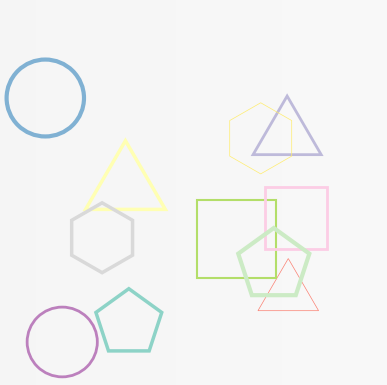[{"shape": "pentagon", "thickness": 2.5, "radius": 0.45, "center": [0.332, 0.161]}, {"shape": "triangle", "thickness": 2.5, "radius": 0.59, "center": [0.324, 0.516]}, {"shape": "triangle", "thickness": 2, "radius": 0.51, "center": [0.741, 0.649]}, {"shape": "triangle", "thickness": 0.5, "radius": 0.45, "center": [0.744, 0.238]}, {"shape": "circle", "thickness": 3, "radius": 0.5, "center": [0.117, 0.745]}, {"shape": "square", "thickness": 1.5, "radius": 0.51, "center": [0.611, 0.379]}, {"shape": "square", "thickness": 2, "radius": 0.4, "center": [0.764, 0.433]}, {"shape": "hexagon", "thickness": 2.5, "radius": 0.45, "center": [0.263, 0.382]}, {"shape": "circle", "thickness": 2, "radius": 0.45, "center": [0.161, 0.112]}, {"shape": "pentagon", "thickness": 3, "radius": 0.48, "center": [0.707, 0.311]}, {"shape": "hexagon", "thickness": 0.5, "radius": 0.46, "center": [0.673, 0.641]}]